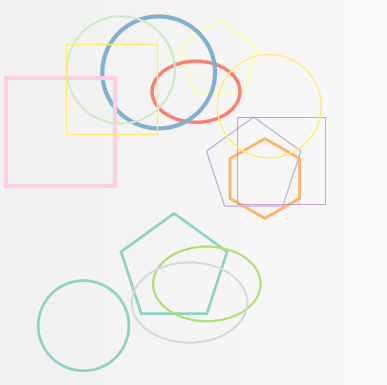[{"shape": "pentagon", "thickness": 2, "radius": 0.72, "center": [0.449, 0.302]}, {"shape": "circle", "thickness": 2, "radius": 0.59, "center": [0.216, 0.154]}, {"shape": "pentagon", "thickness": 1.5, "radius": 0.53, "center": [0.564, 0.844]}, {"shape": "pentagon", "thickness": 1, "radius": 0.64, "center": [0.655, 0.568]}, {"shape": "oval", "thickness": 2.5, "radius": 0.57, "center": [0.506, 0.762]}, {"shape": "circle", "thickness": 3, "radius": 0.73, "center": [0.41, 0.812]}, {"shape": "hexagon", "thickness": 2, "radius": 0.52, "center": [0.683, 0.536]}, {"shape": "oval", "thickness": 1.5, "radius": 0.69, "center": [0.534, 0.263]}, {"shape": "square", "thickness": 3, "radius": 0.7, "center": [0.156, 0.657]}, {"shape": "oval", "thickness": 1.5, "radius": 0.74, "center": [0.489, 0.214]}, {"shape": "square", "thickness": 0.5, "radius": 0.57, "center": [0.725, 0.583]}, {"shape": "circle", "thickness": 1.5, "radius": 0.7, "center": [0.312, 0.818]}, {"shape": "square", "thickness": 1, "radius": 0.59, "center": [0.288, 0.769]}, {"shape": "circle", "thickness": 1, "radius": 0.67, "center": [0.695, 0.724]}]